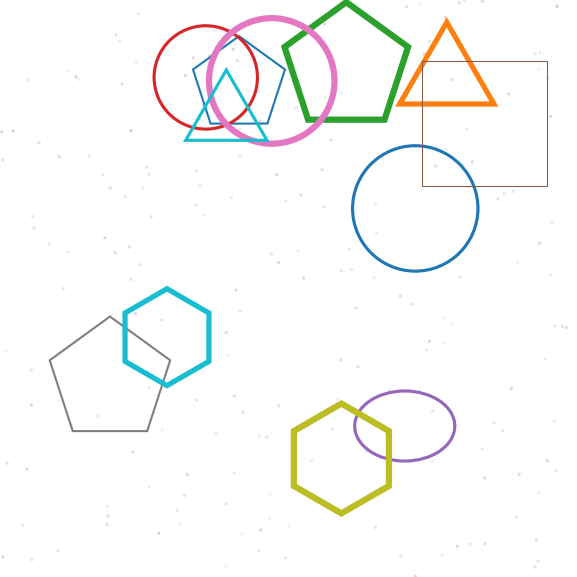[{"shape": "pentagon", "thickness": 1, "radius": 0.42, "center": [0.414, 0.853]}, {"shape": "circle", "thickness": 1.5, "radius": 0.54, "center": [0.719, 0.638]}, {"shape": "triangle", "thickness": 2.5, "radius": 0.47, "center": [0.774, 0.866]}, {"shape": "pentagon", "thickness": 3, "radius": 0.56, "center": [0.6, 0.883]}, {"shape": "circle", "thickness": 1.5, "radius": 0.45, "center": [0.356, 0.865]}, {"shape": "oval", "thickness": 1.5, "radius": 0.43, "center": [0.701, 0.261]}, {"shape": "square", "thickness": 0.5, "radius": 0.54, "center": [0.839, 0.786]}, {"shape": "circle", "thickness": 3, "radius": 0.54, "center": [0.471, 0.859]}, {"shape": "pentagon", "thickness": 1, "radius": 0.55, "center": [0.19, 0.341]}, {"shape": "hexagon", "thickness": 3, "radius": 0.48, "center": [0.591, 0.205]}, {"shape": "hexagon", "thickness": 2.5, "radius": 0.42, "center": [0.289, 0.415]}, {"shape": "triangle", "thickness": 1.5, "radius": 0.41, "center": [0.392, 0.797]}]